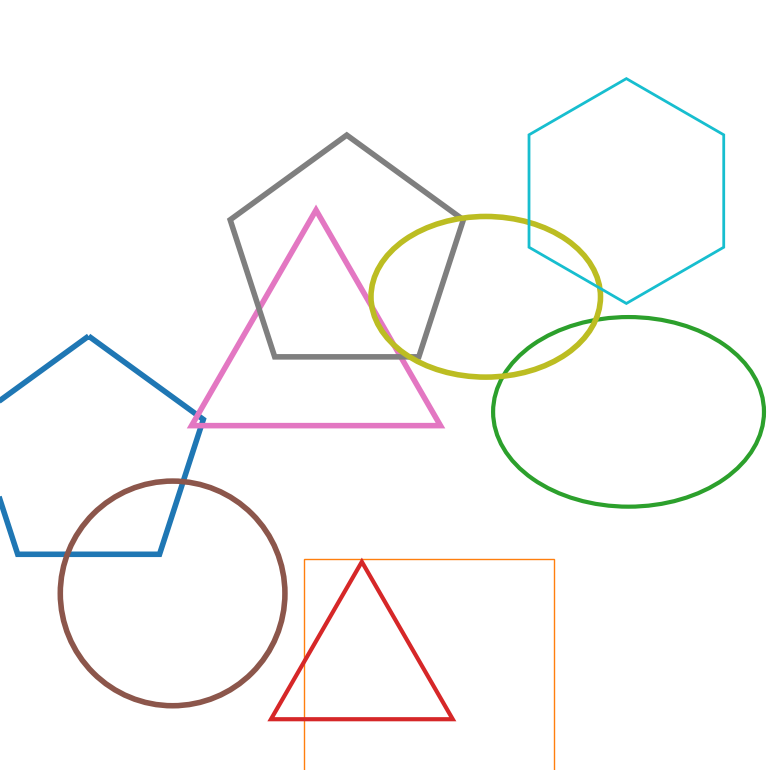[{"shape": "pentagon", "thickness": 2, "radius": 0.78, "center": [0.115, 0.407]}, {"shape": "square", "thickness": 0.5, "radius": 0.81, "center": [0.557, 0.112]}, {"shape": "oval", "thickness": 1.5, "radius": 0.88, "center": [0.816, 0.465]}, {"shape": "triangle", "thickness": 1.5, "radius": 0.68, "center": [0.47, 0.134]}, {"shape": "circle", "thickness": 2, "radius": 0.73, "center": [0.224, 0.229]}, {"shape": "triangle", "thickness": 2, "radius": 0.93, "center": [0.41, 0.541]}, {"shape": "pentagon", "thickness": 2, "radius": 0.8, "center": [0.45, 0.665]}, {"shape": "oval", "thickness": 2, "radius": 0.75, "center": [0.631, 0.615]}, {"shape": "hexagon", "thickness": 1, "radius": 0.73, "center": [0.813, 0.752]}]